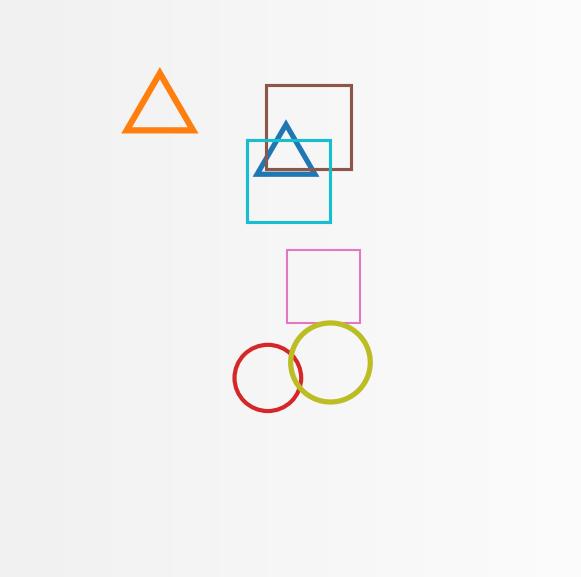[{"shape": "triangle", "thickness": 2.5, "radius": 0.29, "center": [0.492, 0.726]}, {"shape": "triangle", "thickness": 3, "radius": 0.33, "center": [0.275, 0.806]}, {"shape": "circle", "thickness": 2, "radius": 0.29, "center": [0.461, 0.345]}, {"shape": "square", "thickness": 1.5, "radius": 0.36, "center": [0.531, 0.779]}, {"shape": "square", "thickness": 1, "radius": 0.32, "center": [0.557, 0.503]}, {"shape": "circle", "thickness": 2.5, "radius": 0.34, "center": [0.569, 0.371]}, {"shape": "square", "thickness": 1.5, "radius": 0.35, "center": [0.496, 0.686]}]